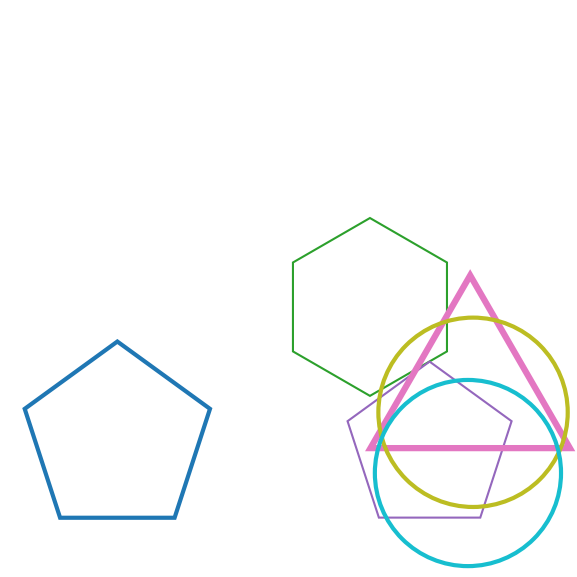[{"shape": "pentagon", "thickness": 2, "radius": 0.84, "center": [0.203, 0.239]}, {"shape": "hexagon", "thickness": 1, "radius": 0.77, "center": [0.641, 0.468]}, {"shape": "pentagon", "thickness": 1, "radius": 0.75, "center": [0.744, 0.224]}, {"shape": "triangle", "thickness": 3, "radius": 1.0, "center": [0.814, 0.323]}, {"shape": "circle", "thickness": 2, "radius": 0.82, "center": [0.819, 0.285]}, {"shape": "circle", "thickness": 2, "radius": 0.81, "center": [0.81, 0.18]}]